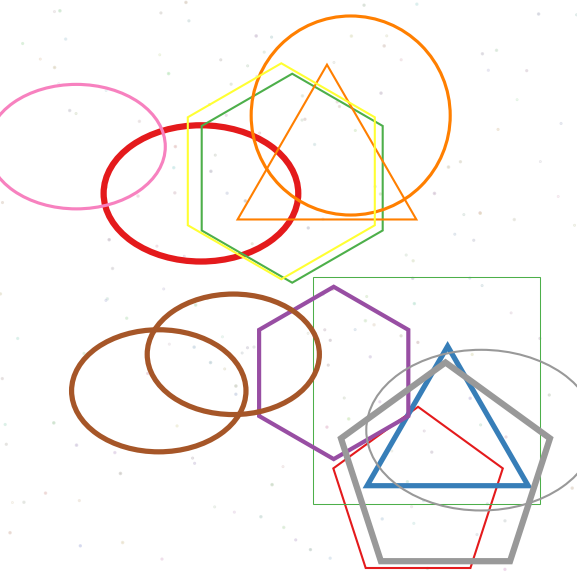[{"shape": "oval", "thickness": 3, "radius": 0.84, "center": [0.348, 0.664]}, {"shape": "pentagon", "thickness": 1, "radius": 0.77, "center": [0.724, 0.14]}, {"shape": "triangle", "thickness": 2.5, "radius": 0.81, "center": [0.775, 0.239]}, {"shape": "square", "thickness": 0.5, "radius": 0.98, "center": [0.739, 0.323]}, {"shape": "hexagon", "thickness": 1, "radius": 0.9, "center": [0.506, 0.691]}, {"shape": "hexagon", "thickness": 2, "radius": 0.75, "center": [0.578, 0.353]}, {"shape": "triangle", "thickness": 1, "radius": 0.89, "center": [0.566, 0.708]}, {"shape": "circle", "thickness": 1.5, "radius": 0.86, "center": [0.607, 0.799]}, {"shape": "hexagon", "thickness": 1, "radius": 0.93, "center": [0.487, 0.703]}, {"shape": "oval", "thickness": 2.5, "radius": 0.75, "center": [0.275, 0.322]}, {"shape": "oval", "thickness": 2.5, "radius": 0.75, "center": [0.404, 0.386]}, {"shape": "oval", "thickness": 1.5, "radius": 0.77, "center": [0.132, 0.745]}, {"shape": "oval", "thickness": 1, "radius": 0.99, "center": [0.833, 0.254]}, {"shape": "pentagon", "thickness": 3, "radius": 0.95, "center": [0.771, 0.181]}]